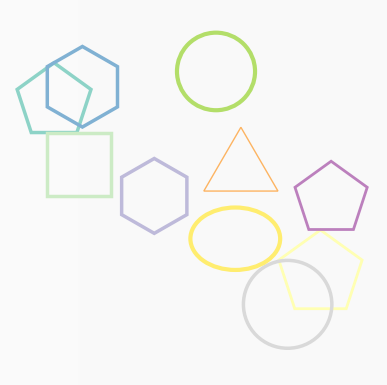[{"shape": "pentagon", "thickness": 2.5, "radius": 0.5, "center": [0.14, 0.737]}, {"shape": "pentagon", "thickness": 2, "radius": 0.57, "center": [0.827, 0.29]}, {"shape": "hexagon", "thickness": 2.5, "radius": 0.49, "center": [0.398, 0.491]}, {"shape": "hexagon", "thickness": 2.5, "radius": 0.52, "center": [0.213, 0.775]}, {"shape": "triangle", "thickness": 1, "radius": 0.55, "center": [0.622, 0.559]}, {"shape": "circle", "thickness": 3, "radius": 0.5, "center": [0.557, 0.814]}, {"shape": "circle", "thickness": 2.5, "radius": 0.57, "center": [0.742, 0.21]}, {"shape": "pentagon", "thickness": 2, "radius": 0.49, "center": [0.854, 0.483]}, {"shape": "square", "thickness": 2.5, "radius": 0.41, "center": [0.204, 0.572]}, {"shape": "oval", "thickness": 3, "radius": 0.58, "center": [0.607, 0.38]}]